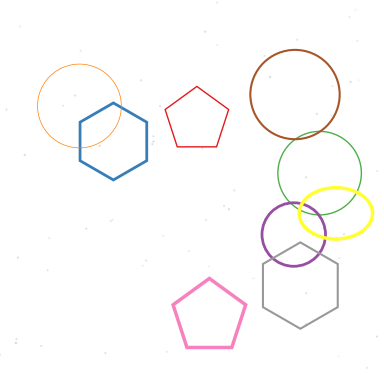[{"shape": "pentagon", "thickness": 1, "radius": 0.43, "center": [0.511, 0.689]}, {"shape": "hexagon", "thickness": 2, "radius": 0.5, "center": [0.295, 0.633]}, {"shape": "circle", "thickness": 1, "radius": 0.54, "center": [0.83, 0.55]}, {"shape": "circle", "thickness": 2, "radius": 0.41, "center": [0.763, 0.391]}, {"shape": "circle", "thickness": 0.5, "radius": 0.54, "center": [0.206, 0.725]}, {"shape": "oval", "thickness": 2.5, "radius": 0.48, "center": [0.872, 0.446]}, {"shape": "circle", "thickness": 1.5, "radius": 0.58, "center": [0.766, 0.754]}, {"shape": "pentagon", "thickness": 2.5, "radius": 0.5, "center": [0.544, 0.178]}, {"shape": "hexagon", "thickness": 1.5, "radius": 0.56, "center": [0.78, 0.258]}]